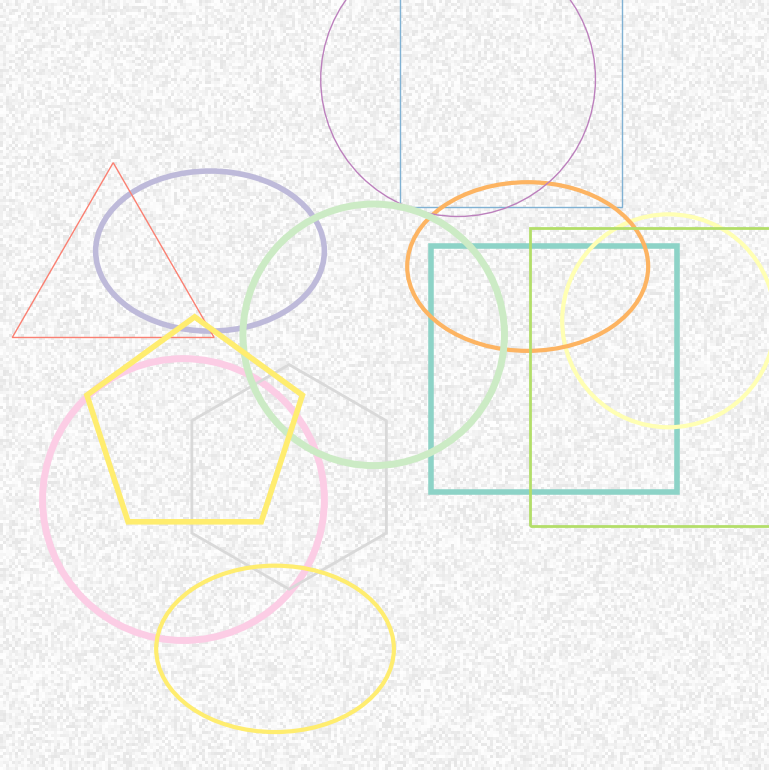[{"shape": "square", "thickness": 2, "radius": 0.8, "center": [0.72, 0.521]}, {"shape": "circle", "thickness": 1.5, "radius": 0.69, "center": [0.868, 0.583]}, {"shape": "oval", "thickness": 2, "radius": 0.74, "center": [0.273, 0.674]}, {"shape": "triangle", "thickness": 0.5, "radius": 0.76, "center": [0.147, 0.637]}, {"shape": "square", "thickness": 0.5, "radius": 0.72, "center": [0.663, 0.875]}, {"shape": "oval", "thickness": 1.5, "radius": 0.78, "center": [0.685, 0.654]}, {"shape": "square", "thickness": 1, "radius": 0.97, "center": [0.881, 0.511]}, {"shape": "circle", "thickness": 2.5, "radius": 0.92, "center": [0.238, 0.351]}, {"shape": "hexagon", "thickness": 1, "radius": 0.73, "center": [0.375, 0.381]}, {"shape": "circle", "thickness": 0.5, "radius": 0.89, "center": [0.595, 0.897]}, {"shape": "circle", "thickness": 2.5, "radius": 0.85, "center": [0.485, 0.565]}, {"shape": "oval", "thickness": 1.5, "radius": 0.77, "center": [0.357, 0.157]}, {"shape": "pentagon", "thickness": 2, "radius": 0.74, "center": [0.253, 0.441]}]